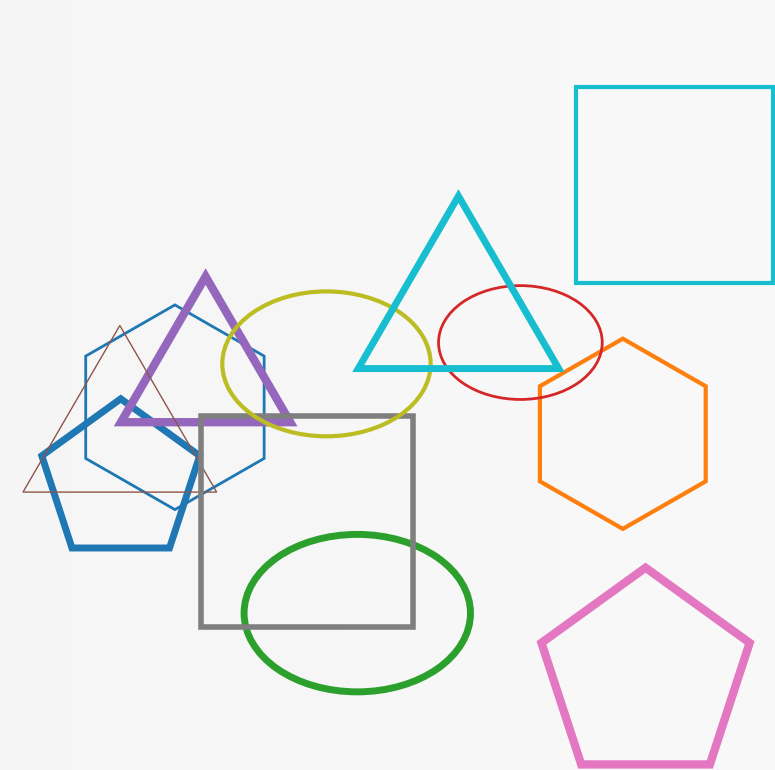[{"shape": "pentagon", "thickness": 2.5, "radius": 0.54, "center": [0.156, 0.375]}, {"shape": "hexagon", "thickness": 1, "radius": 0.66, "center": [0.226, 0.471]}, {"shape": "hexagon", "thickness": 1.5, "radius": 0.62, "center": [0.804, 0.437]}, {"shape": "oval", "thickness": 2.5, "radius": 0.73, "center": [0.461, 0.204]}, {"shape": "oval", "thickness": 1, "radius": 0.53, "center": [0.671, 0.555]}, {"shape": "triangle", "thickness": 3, "radius": 0.63, "center": [0.265, 0.515]}, {"shape": "triangle", "thickness": 0.5, "radius": 0.72, "center": [0.155, 0.433]}, {"shape": "pentagon", "thickness": 3, "radius": 0.71, "center": [0.833, 0.121]}, {"shape": "square", "thickness": 2, "radius": 0.68, "center": [0.396, 0.323]}, {"shape": "oval", "thickness": 1.5, "radius": 0.67, "center": [0.421, 0.527]}, {"shape": "square", "thickness": 1.5, "radius": 0.63, "center": [0.87, 0.76]}, {"shape": "triangle", "thickness": 2.5, "radius": 0.75, "center": [0.592, 0.596]}]